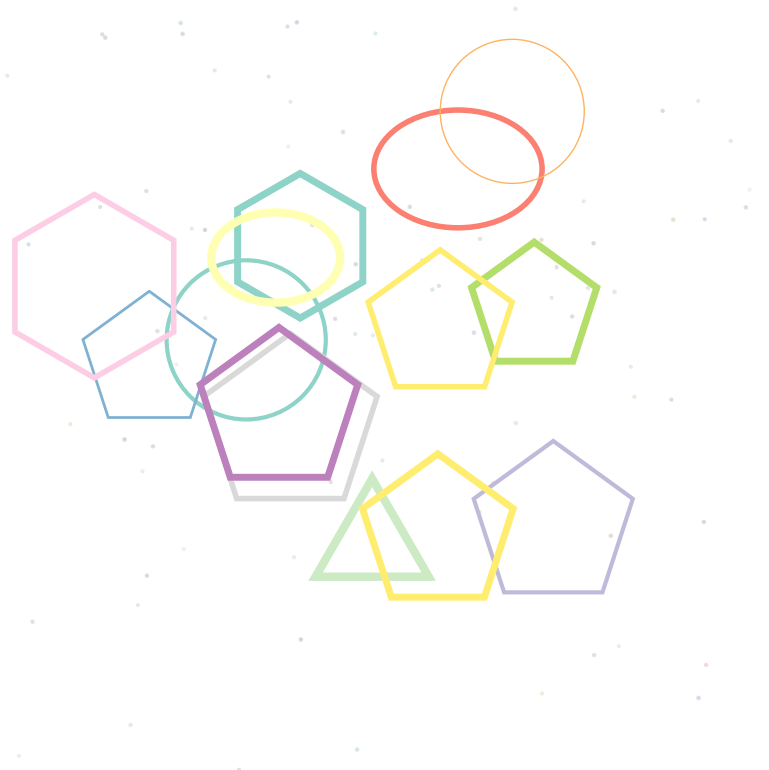[{"shape": "circle", "thickness": 1.5, "radius": 0.52, "center": [0.32, 0.559]}, {"shape": "hexagon", "thickness": 2.5, "radius": 0.47, "center": [0.39, 0.681]}, {"shape": "oval", "thickness": 3, "radius": 0.42, "center": [0.358, 0.666]}, {"shape": "pentagon", "thickness": 1.5, "radius": 0.54, "center": [0.719, 0.319]}, {"shape": "oval", "thickness": 2, "radius": 0.55, "center": [0.595, 0.781]}, {"shape": "pentagon", "thickness": 1, "radius": 0.45, "center": [0.194, 0.531]}, {"shape": "circle", "thickness": 0.5, "radius": 0.47, "center": [0.665, 0.855]}, {"shape": "pentagon", "thickness": 2.5, "radius": 0.43, "center": [0.694, 0.6]}, {"shape": "hexagon", "thickness": 2, "radius": 0.6, "center": [0.122, 0.628]}, {"shape": "pentagon", "thickness": 2, "radius": 0.59, "center": [0.377, 0.448]}, {"shape": "pentagon", "thickness": 2.5, "radius": 0.54, "center": [0.362, 0.467]}, {"shape": "triangle", "thickness": 3, "radius": 0.42, "center": [0.483, 0.293]}, {"shape": "pentagon", "thickness": 2, "radius": 0.49, "center": [0.572, 0.577]}, {"shape": "pentagon", "thickness": 2.5, "radius": 0.51, "center": [0.569, 0.308]}]